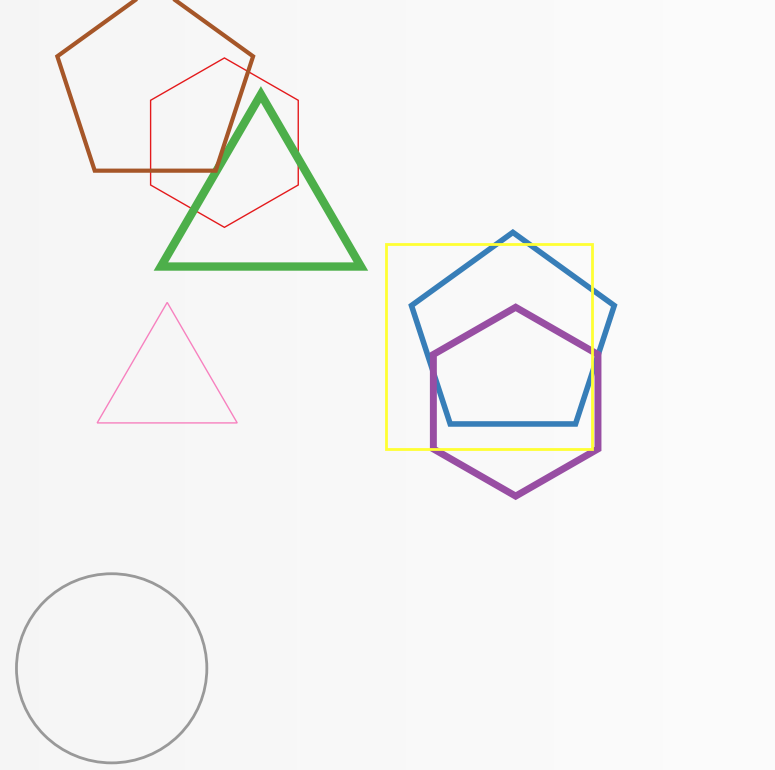[{"shape": "hexagon", "thickness": 0.5, "radius": 0.55, "center": [0.29, 0.815]}, {"shape": "pentagon", "thickness": 2, "radius": 0.69, "center": [0.662, 0.561]}, {"shape": "triangle", "thickness": 3, "radius": 0.75, "center": [0.337, 0.728]}, {"shape": "hexagon", "thickness": 2.5, "radius": 0.61, "center": [0.665, 0.478]}, {"shape": "square", "thickness": 1, "radius": 0.66, "center": [0.631, 0.55]}, {"shape": "pentagon", "thickness": 1.5, "radius": 0.66, "center": [0.2, 0.886]}, {"shape": "triangle", "thickness": 0.5, "radius": 0.52, "center": [0.216, 0.503]}, {"shape": "circle", "thickness": 1, "radius": 0.61, "center": [0.144, 0.132]}]